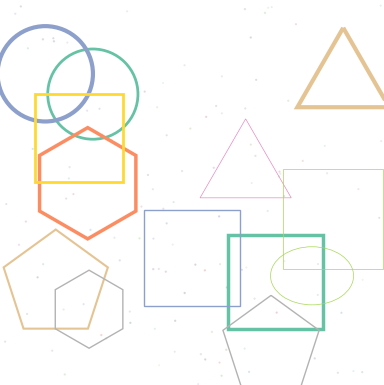[{"shape": "square", "thickness": 2.5, "radius": 0.61, "center": [0.715, 0.267]}, {"shape": "circle", "thickness": 2, "radius": 0.59, "center": [0.241, 0.756]}, {"shape": "hexagon", "thickness": 2.5, "radius": 0.72, "center": [0.228, 0.524]}, {"shape": "circle", "thickness": 3, "radius": 0.62, "center": [0.118, 0.808]}, {"shape": "square", "thickness": 1, "radius": 0.62, "center": [0.498, 0.33]}, {"shape": "triangle", "thickness": 0.5, "radius": 0.68, "center": [0.638, 0.555]}, {"shape": "oval", "thickness": 0.5, "radius": 0.54, "center": [0.811, 0.284]}, {"shape": "square", "thickness": 0.5, "radius": 0.65, "center": [0.864, 0.431]}, {"shape": "square", "thickness": 2, "radius": 0.57, "center": [0.205, 0.643]}, {"shape": "triangle", "thickness": 3, "radius": 0.69, "center": [0.891, 0.79]}, {"shape": "pentagon", "thickness": 1.5, "radius": 0.71, "center": [0.145, 0.261]}, {"shape": "hexagon", "thickness": 1, "radius": 0.51, "center": [0.231, 0.197]}, {"shape": "pentagon", "thickness": 1, "radius": 0.66, "center": [0.704, 0.101]}]